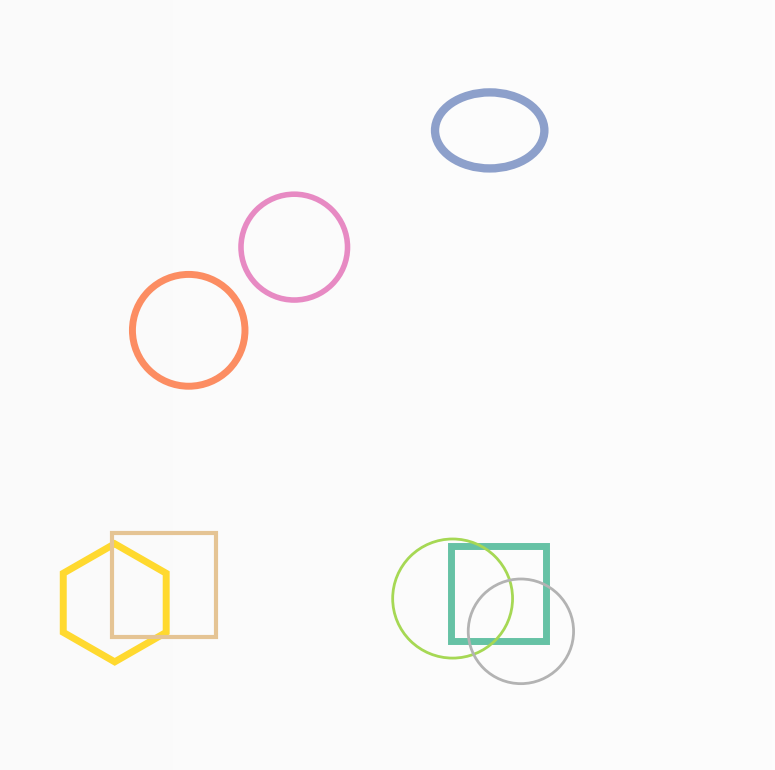[{"shape": "square", "thickness": 2.5, "radius": 0.31, "center": [0.644, 0.229]}, {"shape": "circle", "thickness": 2.5, "radius": 0.36, "center": [0.243, 0.571]}, {"shape": "oval", "thickness": 3, "radius": 0.35, "center": [0.632, 0.831]}, {"shape": "circle", "thickness": 2, "radius": 0.34, "center": [0.38, 0.679]}, {"shape": "circle", "thickness": 1, "radius": 0.39, "center": [0.584, 0.223]}, {"shape": "hexagon", "thickness": 2.5, "radius": 0.38, "center": [0.148, 0.217]}, {"shape": "square", "thickness": 1.5, "radius": 0.34, "center": [0.212, 0.24]}, {"shape": "circle", "thickness": 1, "radius": 0.34, "center": [0.672, 0.18]}]